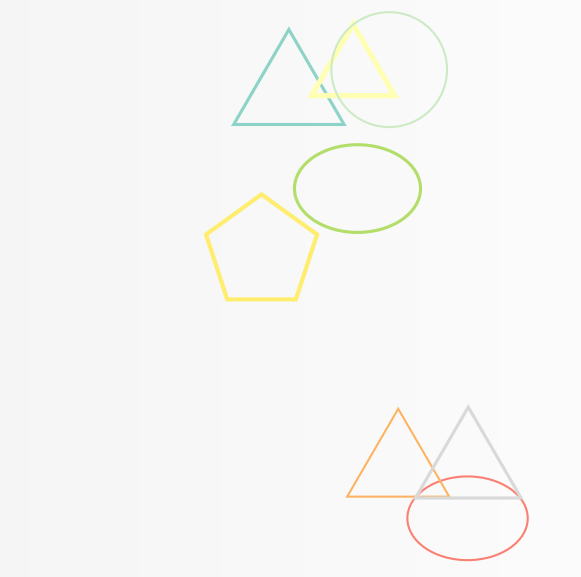[{"shape": "triangle", "thickness": 1.5, "radius": 0.55, "center": [0.497, 0.838]}, {"shape": "triangle", "thickness": 2.5, "radius": 0.41, "center": [0.608, 0.875]}, {"shape": "oval", "thickness": 1, "radius": 0.52, "center": [0.804, 0.102]}, {"shape": "triangle", "thickness": 1, "radius": 0.51, "center": [0.685, 0.19]}, {"shape": "oval", "thickness": 1.5, "radius": 0.54, "center": [0.615, 0.673]}, {"shape": "triangle", "thickness": 1.5, "radius": 0.52, "center": [0.806, 0.189]}, {"shape": "circle", "thickness": 1, "radius": 0.5, "center": [0.67, 0.879]}, {"shape": "pentagon", "thickness": 2, "radius": 0.5, "center": [0.45, 0.562]}]